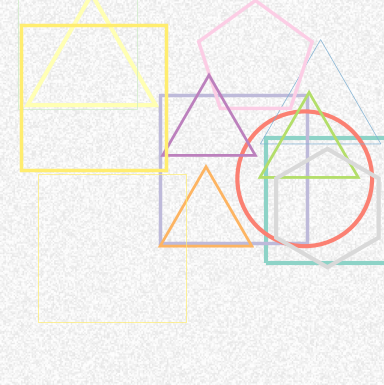[{"shape": "square", "thickness": 3, "radius": 0.81, "center": [0.853, 0.479]}, {"shape": "triangle", "thickness": 3, "radius": 0.96, "center": [0.238, 0.823]}, {"shape": "square", "thickness": 2.5, "radius": 0.96, "center": [0.606, 0.561]}, {"shape": "circle", "thickness": 3, "radius": 0.87, "center": [0.791, 0.536]}, {"shape": "triangle", "thickness": 0.5, "radius": 0.9, "center": [0.833, 0.716]}, {"shape": "triangle", "thickness": 2, "radius": 0.69, "center": [0.535, 0.429]}, {"shape": "triangle", "thickness": 2, "radius": 0.74, "center": [0.803, 0.613]}, {"shape": "pentagon", "thickness": 2.5, "radius": 0.77, "center": [0.663, 0.844]}, {"shape": "hexagon", "thickness": 3, "radius": 0.77, "center": [0.85, 0.46]}, {"shape": "triangle", "thickness": 2, "radius": 0.7, "center": [0.543, 0.666]}, {"shape": "square", "thickness": 0.5, "radius": 0.77, "center": [0.201, 0.872]}, {"shape": "square", "thickness": 0.5, "radius": 0.96, "center": [0.291, 0.356]}, {"shape": "square", "thickness": 2.5, "radius": 0.94, "center": [0.242, 0.748]}]